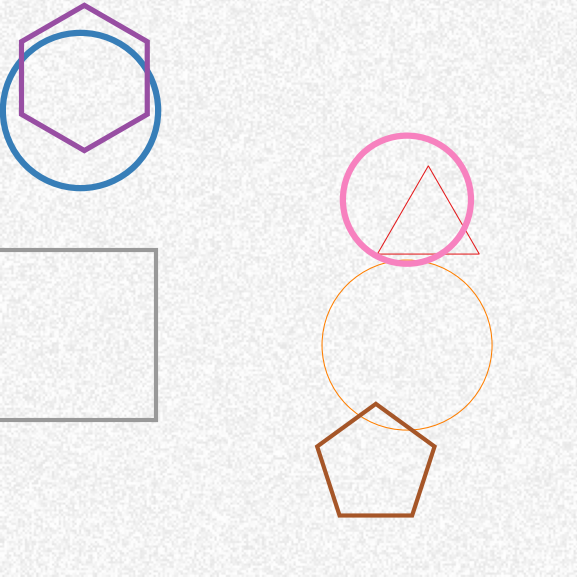[{"shape": "triangle", "thickness": 0.5, "radius": 0.51, "center": [0.742, 0.61]}, {"shape": "circle", "thickness": 3, "radius": 0.67, "center": [0.139, 0.808]}, {"shape": "hexagon", "thickness": 2.5, "radius": 0.63, "center": [0.146, 0.864]}, {"shape": "circle", "thickness": 0.5, "radius": 0.74, "center": [0.705, 0.402]}, {"shape": "pentagon", "thickness": 2, "radius": 0.53, "center": [0.651, 0.193]}, {"shape": "circle", "thickness": 3, "radius": 0.55, "center": [0.705, 0.653]}, {"shape": "square", "thickness": 2, "radius": 0.74, "center": [0.124, 0.419]}]